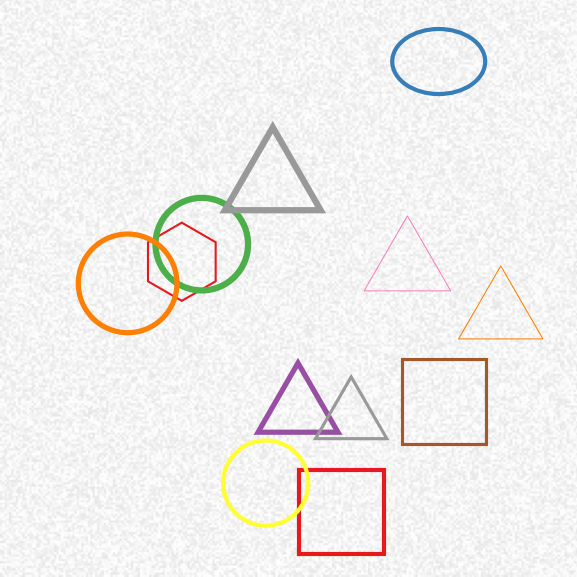[{"shape": "square", "thickness": 2, "radius": 0.37, "center": [0.591, 0.112]}, {"shape": "hexagon", "thickness": 1, "radius": 0.34, "center": [0.315, 0.546]}, {"shape": "oval", "thickness": 2, "radius": 0.4, "center": [0.76, 0.893]}, {"shape": "circle", "thickness": 3, "radius": 0.4, "center": [0.349, 0.576]}, {"shape": "triangle", "thickness": 2.5, "radius": 0.4, "center": [0.516, 0.291]}, {"shape": "circle", "thickness": 2.5, "radius": 0.43, "center": [0.221, 0.508]}, {"shape": "triangle", "thickness": 0.5, "radius": 0.42, "center": [0.867, 0.454]}, {"shape": "circle", "thickness": 2, "radius": 0.37, "center": [0.46, 0.163]}, {"shape": "square", "thickness": 1.5, "radius": 0.37, "center": [0.769, 0.304]}, {"shape": "triangle", "thickness": 0.5, "radius": 0.43, "center": [0.705, 0.539]}, {"shape": "triangle", "thickness": 1.5, "radius": 0.36, "center": [0.608, 0.275]}, {"shape": "triangle", "thickness": 3, "radius": 0.48, "center": [0.472, 0.683]}]